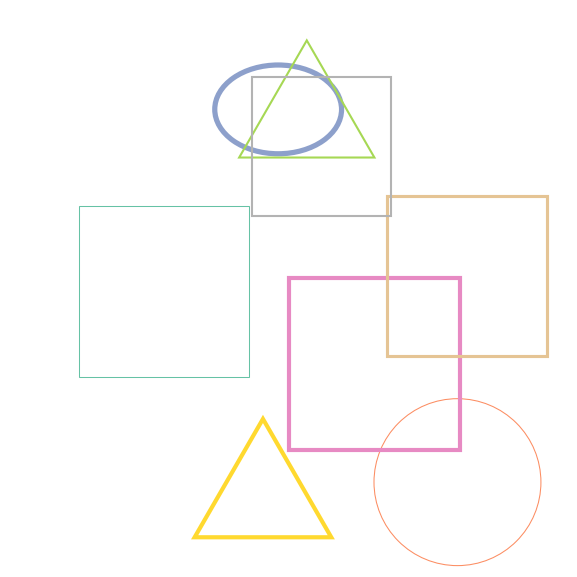[{"shape": "square", "thickness": 0.5, "radius": 0.74, "center": [0.284, 0.494]}, {"shape": "circle", "thickness": 0.5, "radius": 0.72, "center": [0.792, 0.164]}, {"shape": "oval", "thickness": 2.5, "radius": 0.55, "center": [0.482, 0.81]}, {"shape": "square", "thickness": 2, "radius": 0.74, "center": [0.649, 0.369]}, {"shape": "triangle", "thickness": 1, "radius": 0.68, "center": [0.531, 0.794]}, {"shape": "triangle", "thickness": 2, "radius": 0.68, "center": [0.455, 0.137]}, {"shape": "square", "thickness": 1.5, "radius": 0.69, "center": [0.809, 0.521]}, {"shape": "square", "thickness": 1, "radius": 0.6, "center": [0.556, 0.746]}]